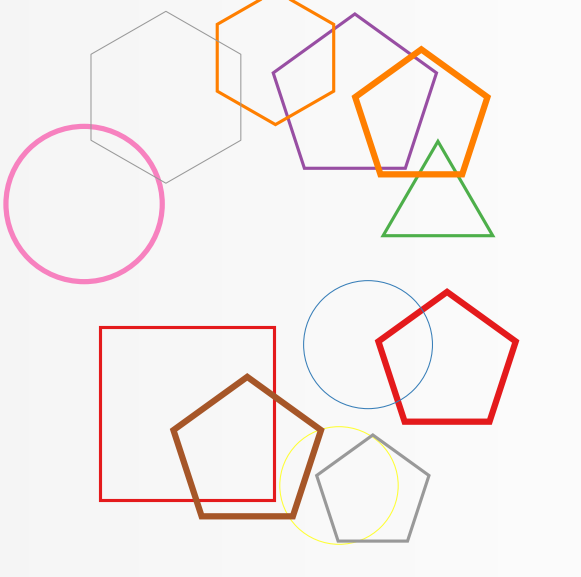[{"shape": "pentagon", "thickness": 3, "radius": 0.62, "center": [0.769, 0.369]}, {"shape": "square", "thickness": 1.5, "radius": 0.75, "center": [0.322, 0.283]}, {"shape": "circle", "thickness": 0.5, "radius": 0.55, "center": [0.633, 0.402]}, {"shape": "triangle", "thickness": 1.5, "radius": 0.54, "center": [0.753, 0.645]}, {"shape": "pentagon", "thickness": 1.5, "radius": 0.74, "center": [0.611, 0.827]}, {"shape": "pentagon", "thickness": 3, "radius": 0.6, "center": [0.725, 0.794]}, {"shape": "hexagon", "thickness": 1.5, "radius": 0.58, "center": [0.474, 0.899]}, {"shape": "circle", "thickness": 0.5, "radius": 0.51, "center": [0.583, 0.158]}, {"shape": "pentagon", "thickness": 3, "radius": 0.67, "center": [0.425, 0.213]}, {"shape": "circle", "thickness": 2.5, "radius": 0.67, "center": [0.145, 0.646]}, {"shape": "pentagon", "thickness": 1.5, "radius": 0.51, "center": [0.641, 0.144]}, {"shape": "hexagon", "thickness": 0.5, "radius": 0.74, "center": [0.285, 0.831]}]